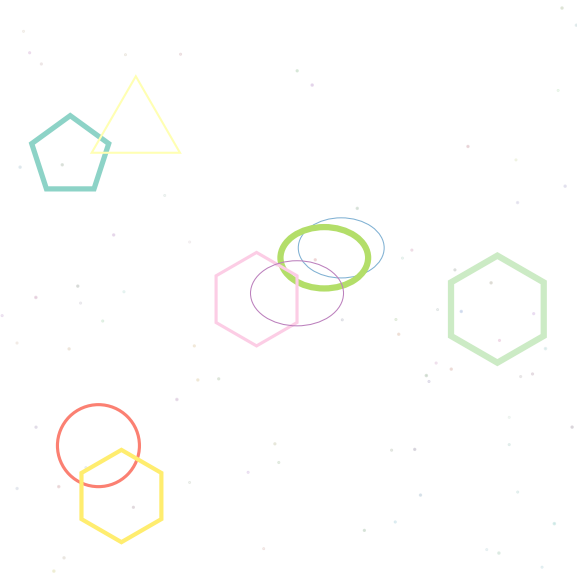[{"shape": "pentagon", "thickness": 2.5, "radius": 0.35, "center": [0.122, 0.729]}, {"shape": "triangle", "thickness": 1, "radius": 0.44, "center": [0.235, 0.779]}, {"shape": "circle", "thickness": 1.5, "radius": 0.35, "center": [0.17, 0.227]}, {"shape": "oval", "thickness": 0.5, "radius": 0.37, "center": [0.591, 0.57]}, {"shape": "oval", "thickness": 3, "radius": 0.38, "center": [0.562, 0.553]}, {"shape": "hexagon", "thickness": 1.5, "radius": 0.4, "center": [0.444, 0.481]}, {"shape": "oval", "thickness": 0.5, "radius": 0.4, "center": [0.514, 0.491]}, {"shape": "hexagon", "thickness": 3, "radius": 0.46, "center": [0.861, 0.464]}, {"shape": "hexagon", "thickness": 2, "radius": 0.4, "center": [0.21, 0.14]}]